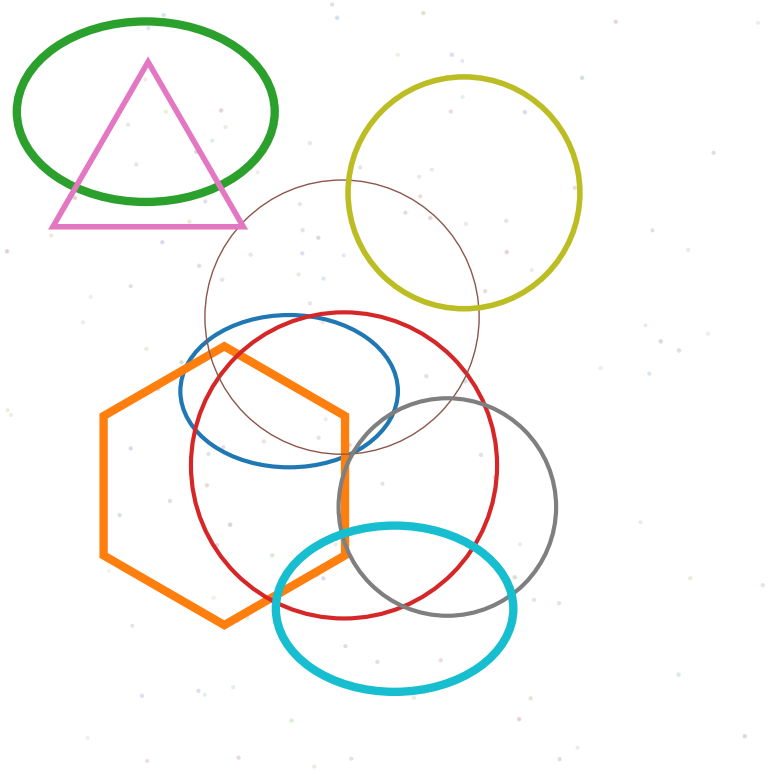[{"shape": "oval", "thickness": 1.5, "radius": 0.71, "center": [0.376, 0.492]}, {"shape": "hexagon", "thickness": 3, "radius": 0.91, "center": [0.291, 0.369]}, {"shape": "oval", "thickness": 3, "radius": 0.84, "center": [0.189, 0.855]}, {"shape": "circle", "thickness": 1.5, "radius": 0.99, "center": [0.447, 0.396]}, {"shape": "circle", "thickness": 0.5, "radius": 0.89, "center": [0.444, 0.588]}, {"shape": "triangle", "thickness": 2, "radius": 0.71, "center": [0.192, 0.777]}, {"shape": "circle", "thickness": 1.5, "radius": 0.71, "center": [0.581, 0.342]}, {"shape": "circle", "thickness": 2, "radius": 0.75, "center": [0.603, 0.75]}, {"shape": "oval", "thickness": 3, "radius": 0.77, "center": [0.512, 0.209]}]